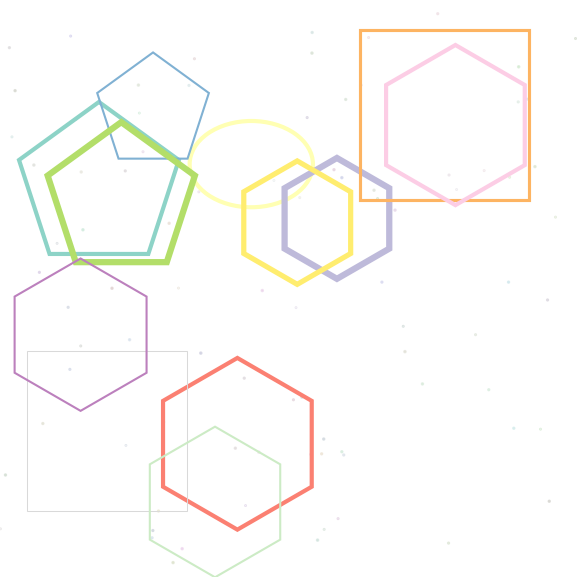[{"shape": "pentagon", "thickness": 2, "radius": 0.73, "center": [0.171, 0.677]}, {"shape": "oval", "thickness": 2, "radius": 0.53, "center": [0.435, 0.715]}, {"shape": "hexagon", "thickness": 3, "radius": 0.52, "center": [0.583, 0.621]}, {"shape": "hexagon", "thickness": 2, "radius": 0.74, "center": [0.411, 0.231]}, {"shape": "pentagon", "thickness": 1, "radius": 0.51, "center": [0.265, 0.807]}, {"shape": "square", "thickness": 1.5, "radius": 0.73, "center": [0.77, 0.8]}, {"shape": "pentagon", "thickness": 3, "radius": 0.67, "center": [0.21, 0.654]}, {"shape": "hexagon", "thickness": 2, "radius": 0.69, "center": [0.789, 0.783]}, {"shape": "square", "thickness": 0.5, "radius": 0.69, "center": [0.185, 0.252]}, {"shape": "hexagon", "thickness": 1, "radius": 0.66, "center": [0.14, 0.42]}, {"shape": "hexagon", "thickness": 1, "radius": 0.65, "center": [0.372, 0.13]}, {"shape": "hexagon", "thickness": 2.5, "radius": 0.53, "center": [0.515, 0.614]}]